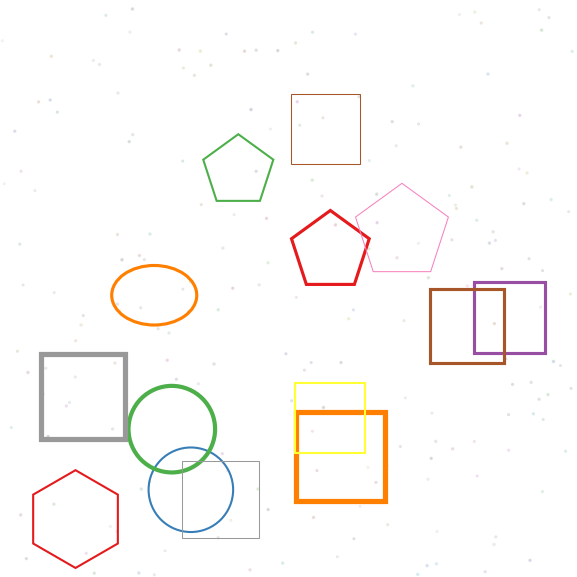[{"shape": "pentagon", "thickness": 1.5, "radius": 0.35, "center": [0.572, 0.564]}, {"shape": "hexagon", "thickness": 1, "radius": 0.42, "center": [0.131, 0.1]}, {"shape": "circle", "thickness": 1, "radius": 0.37, "center": [0.331, 0.151]}, {"shape": "pentagon", "thickness": 1, "radius": 0.32, "center": [0.413, 0.703]}, {"shape": "circle", "thickness": 2, "radius": 0.37, "center": [0.297, 0.256]}, {"shape": "square", "thickness": 1.5, "radius": 0.31, "center": [0.882, 0.45]}, {"shape": "square", "thickness": 2.5, "radius": 0.39, "center": [0.589, 0.209]}, {"shape": "oval", "thickness": 1.5, "radius": 0.37, "center": [0.267, 0.488]}, {"shape": "square", "thickness": 1, "radius": 0.3, "center": [0.572, 0.275]}, {"shape": "square", "thickness": 1.5, "radius": 0.32, "center": [0.809, 0.434]}, {"shape": "square", "thickness": 0.5, "radius": 0.3, "center": [0.563, 0.775]}, {"shape": "pentagon", "thickness": 0.5, "radius": 0.42, "center": [0.696, 0.597]}, {"shape": "square", "thickness": 2.5, "radius": 0.37, "center": [0.144, 0.313]}, {"shape": "square", "thickness": 0.5, "radius": 0.33, "center": [0.382, 0.134]}]